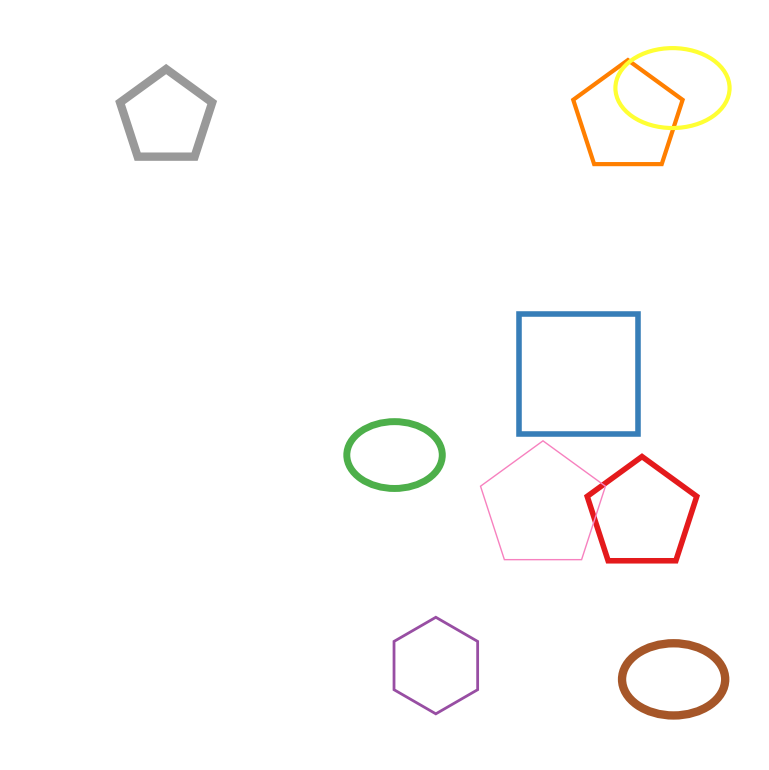[{"shape": "pentagon", "thickness": 2, "radius": 0.37, "center": [0.834, 0.332]}, {"shape": "square", "thickness": 2, "radius": 0.39, "center": [0.751, 0.514]}, {"shape": "oval", "thickness": 2.5, "radius": 0.31, "center": [0.512, 0.409]}, {"shape": "hexagon", "thickness": 1, "radius": 0.31, "center": [0.566, 0.136]}, {"shape": "pentagon", "thickness": 1.5, "radius": 0.37, "center": [0.815, 0.847]}, {"shape": "oval", "thickness": 1.5, "radius": 0.37, "center": [0.873, 0.886]}, {"shape": "oval", "thickness": 3, "radius": 0.33, "center": [0.875, 0.118]}, {"shape": "pentagon", "thickness": 0.5, "radius": 0.43, "center": [0.705, 0.342]}, {"shape": "pentagon", "thickness": 3, "radius": 0.31, "center": [0.216, 0.847]}]